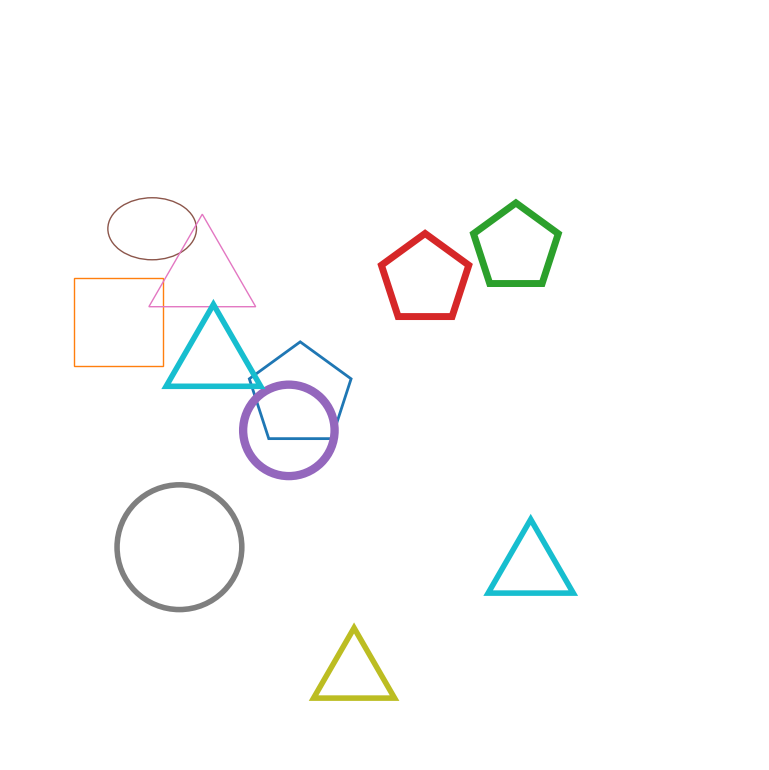[{"shape": "pentagon", "thickness": 1, "radius": 0.35, "center": [0.39, 0.487]}, {"shape": "square", "thickness": 0.5, "radius": 0.29, "center": [0.154, 0.582]}, {"shape": "pentagon", "thickness": 2.5, "radius": 0.29, "center": [0.67, 0.679]}, {"shape": "pentagon", "thickness": 2.5, "radius": 0.3, "center": [0.552, 0.637]}, {"shape": "circle", "thickness": 3, "radius": 0.3, "center": [0.375, 0.441]}, {"shape": "oval", "thickness": 0.5, "radius": 0.29, "center": [0.198, 0.703]}, {"shape": "triangle", "thickness": 0.5, "radius": 0.4, "center": [0.263, 0.642]}, {"shape": "circle", "thickness": 2, "radius": 0.41, "center": [0.233, 0.289]}, {"shape": "triangle", "thickness": 2, "radius": 0.3, "center": [0.46, 0.124]}, {"shape": "triangle", "thickness": 2, "radius": 0.35, "center": [0.277, 0.534]}, {"shape": "triangle", "thickness": 2, "radius": 0.32, "center": [0.689, 0.262]}]